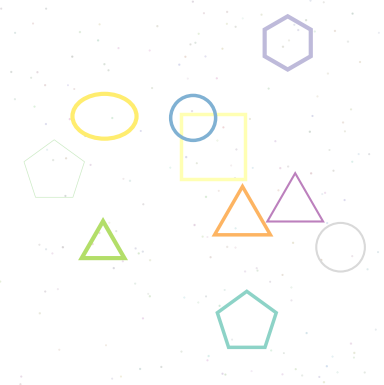[{"shape": "pentagon", "thickness": 2.5, "radius": 0.4, "center": [0.641, 0.163]}, {"shape": "square", "thickness": 2.5, "radius": 0.42, "center": [0.553, 0.619]}, {"shape": "hexagon", "thickness": 3, "radius": 0.35, "center": [0.747, 0.889]}, {"shape": "circle", "thickness": 2.5, "radius": 0.29, "center": [0.502, 0.694]}, {"shape": "triangle", "thickness": 2.5, "radius": 0.42, "center": [0.63, 0.432]}, {"shape": "triangle", "thickness": 3, "radius": 0.32, "center": [0.268, 0.362]}, {"shape": "circle", "thickness": 1.5, "radius": 0.32, "center": [0.885, 0.358]}, {"shape": "triangle", "thickness": 1.5, "radius": 0.42, "center": [0.767, 0.467]}, {"shape": "pentagon", "thickness": 0.5, "radius": 0.41, "center": [0.141, 0.554]}, {"shape": "oval", "thickness": 3, "radius": 0.42, "center": [0.271, 0.698]}]